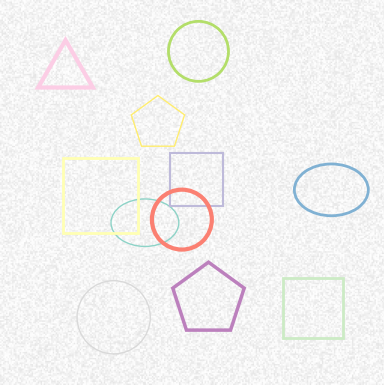[{"shape": "oval", "thickness": 1, "radius": 0.44, "center": [0.376, 0.422]}, {"shape": "square", "thickness": 2, "radius": 0.49, "center": [0.261, 0.491]}, {"shape": "square", "thickness": 1.5, "radius": 0.35, "center": [0.51, 0.534]}, {"shape": "circle", "thickness": 3, "radius": 0.39, "center": [0.472, 0.43]}, {"shape": "oval", "thickness": 2, "radius": 0.48, "center": [0.861, 0.507]}, {"shape": "circle", "thickness": 2, "radius": 0.39, "center": [0.516, 0.867]}, {"shape": "triangle", "thickness": 3, "radius": 0.41, "center": [0.17, 0.814]}, {"shape": "circle", "thickness": 1, "radius": 0.48, "center": [0.295, 0.176]}, {"shape": "pentagon", "thickness": 2.5, "radius": 0.49, "center": [0.542, 0.221]}, {"shape": "square", "thickness": 2, "radius": 0.39, "center": [0.813, 0.2]}, {"shape": "pentagon", "thickness": 1, "radius": 0.36, "center": [0.41, 0.679]}]